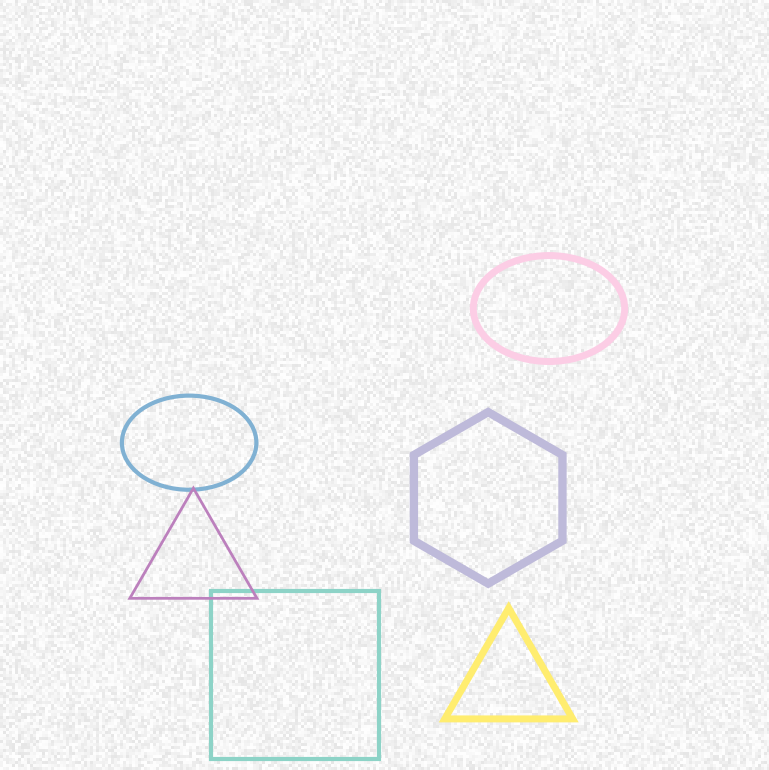[{"shape": "square", "thickness": 1.5, "radius": 0.55, "center": [0.383, 0.123]}, {"shape": "hexagon", "thickness": 3, "radius": 0.56, "center": [0.634, 0.353]}, {"shape": "oval", "thickness": 1.5, "radius": 0.44, "center": [0.246, 0.425]}, {"shape": "oval", "thickness": 2.5, "radius": 0.49, "center": [0.713, 0.599]}, {"shape": "triangle", "thickness": 1, "radius": 0.48, "center": [0.251, 0.271]}, {"shape": "triangle", "thickness": 2.5, "radius": 0.48, "center": [0.661, 0.114]}]